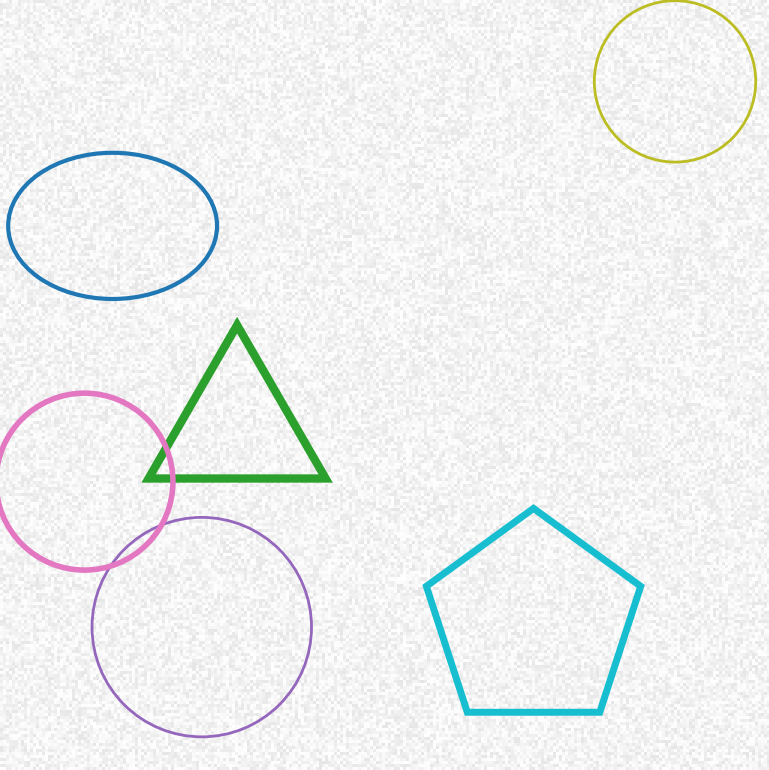[{"shape": "oval", "thickness": 1.5, "radius": 0.68, "center": [0.146, 0.707]}, {"shape": "triangle", "thickness": 3, "radius": 0.66, "center": [0.308, 0.445]}, {"shape": "circle", "thickness": 1, "radius": 0.71, "center": [0.262, 0.186]}, {"shape": "circle", "thickness": 2, "radius": 0.57, "center": [0.11, 0.375]}, {"shape": "circle", "thickness": 1, "radius": 0.52, "center": [0.877, 0.894]}, {"shape": "pentagon", "thickness": 2.5, "radius": 0.73, "center": [0.693, 0.193]}]